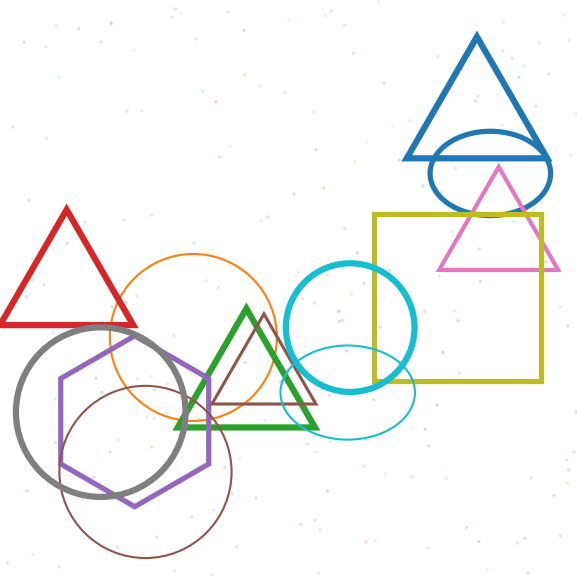[{"shape": "triangle", "thickness": 3, "radius": 0.7, "center": [0.826, 0.795]}, {"shape": "oval", "thickness": 2.5, "radius": 0.52, "center": [0.849, 0.699]}, {"shape": "circle", "thickness": 1, "radius": 0.72, "center": [0.335, 0.415]}, {"shape": "triangle", "thickness": 3, "radius": 0.69, "center": [0.427, 0.328]}, {"shape": "triangle", "thickness": 3, "radius": 0.67, "center": [0.115, 0.503]}, {"shape": "hexagon", "thickness": 2.5, "radius": 0.74, "center": [0.233, 0.27]}, {"shape": "circle", "thickness": 1, "radius": 0.75, "center": [0.252, 0.182]}, {"shape": "triangle", "thickness": 1.5, "radius": 0.52, "center": [0.457, 0.352]}, {"shape": "triangle", "thickness": 2, "radius": 0.6, "center": [0.864, 0.591]}, {"shape": "circle", "thickness": 3, "radius": 0.73, "center": [0.174, 0.285]}, {"shape": "square", "thickness": 2.5, "radius": 0.72, "center": [0.792, 0.484]}, {"shape": "circle", "thickness": 3, "radius": 0.56, "center": [0.606, 0.432]}, {"shape": "oval", "thickness": 1, "radius": 0.58, "center": [0.602, 0.319]}]